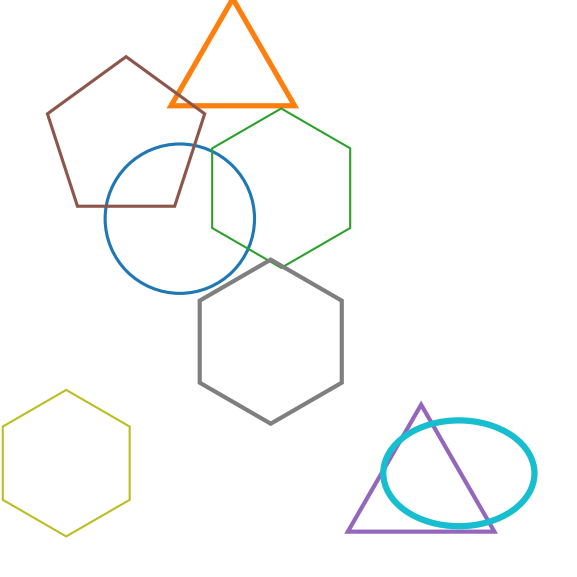[{"shape": "circle", "thickness": 1.5, "radius": 0.65, "center": [0.311, 0.62]}, {"shape": "triangle", "thickness": 2.5, "radius": 0.62, "center": [0.403, 0.878]}, {"shape": "hexagon", "thickness": 1, "radius": 0.69, "center": [0.487, 0.673]}, {"shape": "triangle", "thickness": 2, "radius": 0.73, "center": [0.729, 0.152]}, {"shape": "pentagon", "thickness": 1.5, "radius": 0.72, "center": [0.218, 0.758]}, {"shape": "hexagon", "thickness": 2, "radius": 0.71, "center": [0.469, 0.407]}, {"shape": "hexagon", "thickness": 1, "radius": 0.63, "center": [0.115, 0.197]}, {"shape": "oval", "thickness": 3, "radius": 0.65, "center": [0.795, 0.18]}]